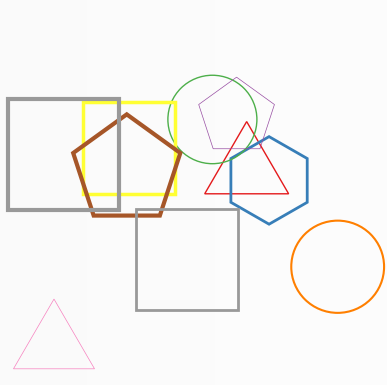[{"shape": "triangle", "thickness": 1, "radius": 0.63, "center": [0.637, 0.559]}, {"shape": "hexagon", "thickness": 2, "radius": 0.57, "center": [0.694, 0.531]}, {"shape": "circle", "thickness": 1, "radius": 0.57, "center": [0.548, 0.69]}, {"shape": "pentagon", "thickness": 0.5, "radius": 0.51, "center": [0.61, 0.697]}, {"shape": "circle", "thickness": 1.5, "radius": 0.6, "center": [0.871, 0.307]}, {"shape": "square", "thickness": 2.5, "radius": 0.6, "center": [0.333, 0.617]}, {"shape": "pentagon", "thickness": 3, "radius": 0.73, "center": [0.327, 0.558]}, {"shape": "triangle", "thickness": 0.5, "radius": 0.6, "center": [0.139, 0.102]}, {"shape": "square", "thickness": 2, "radius": 0.66, "center": [0.482, 0.327]}, {"shape": "square", "thickness": 3, "radius": 0.72, "center": [0.164, 0.599]}]